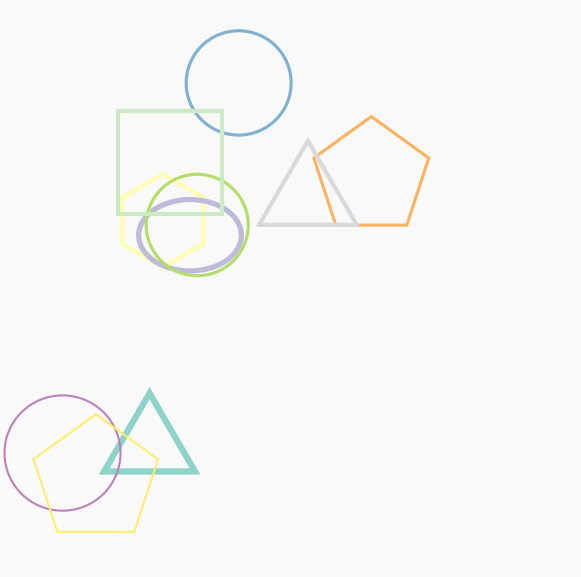[{"shape": "triangle", "thickness": 3, "radius": 0.45, "center": [0.257, 0.228]}, {"shape": "hexagon", "thickness": 2, "radius": 0.4, "center": [0.28, 0.617]}, {"shape": "oval", "thickness": 2.5, "radius": 0.44, "center": [0.327, 0.592]}, {"shape": "circle", "thickness": 1.5, "radius": 0.45, "center": [0.411, 0.856]}, {"shape": "pentagon", "thickness": 1.5, "radius": 0.52, "center": [0.639, 0.693]}, {"shape": "circle", "thickness": 1.5, "radius": 0.44, "center": [0.339, 0.61]}, {"shape": "triangle", "thickness": 2, "radius": 0.48, "center": [0.53, 0.658]}, {"shape": "circle", "thickness": 1, "radius": 0.5, "center": [0.108, 0.215]}, {"shape": "square", "thickness": 2, "radius": 0.45, "center": [0.292, 0.718]}, {"shape": "pentagon", "thickness": 1, "radius": 0.56, "center": [0.165, 0.169]}]